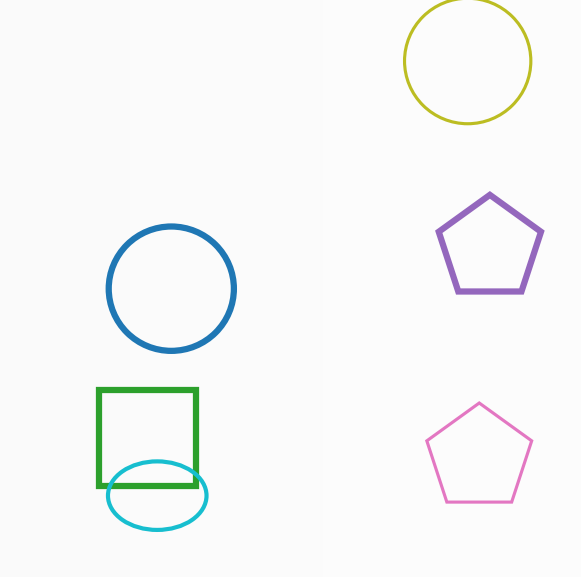[{"shape": "circle", "thickness": 3, "radius": 0.54, "center": [0.295, 0.499]}, {"shape": "square", "thickness": 3, "radius": 0.41, "center": [0.254, 0.241]}, {"shape": "pentagon", "thickness": 3, "radius": 0.46, "center": [0.843, 0.569]}, {"shape": "pentagon", "thickness": 1.5, "radius": 0.47, "center": [0.825, 0.206]}, {"shape": "circle", "thickness": 1.5, "radius": 0.54, "center": [0.805, 0.894]}, {"shape": "oval", "thickness": 2, "radius": 0.42, "center": [0.271, 0.141]}]